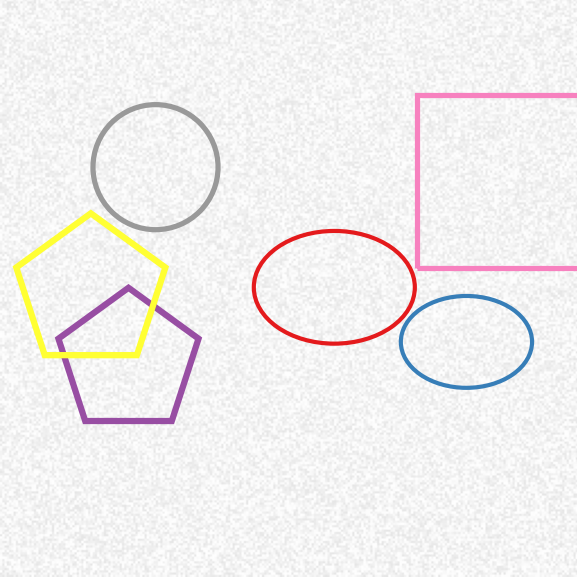[{"shape": "oval", "thickness": 2, "radius": 0.7, "center": [0.579, 0.502]}, {"shape": "oval", "thickness": 2, "radius": 0.57, "center": [0.808, 0.407]}, {"shape": "pentagon", "thickness": 3, "radius": 0.64, "center": [0.222, 0.373]}, {"shape": "pentagon", "thickness": 3, "radius": 0.68, "center": [0.157, 0.494]}, {"shape": "square", "thickness": 2.5, "radius": 0.75, "center": [0.871, 0.685]}, {"shape": "circle", "thickness": 2.5, "radius": 0.54, "center": [0.269, 0.71]}]